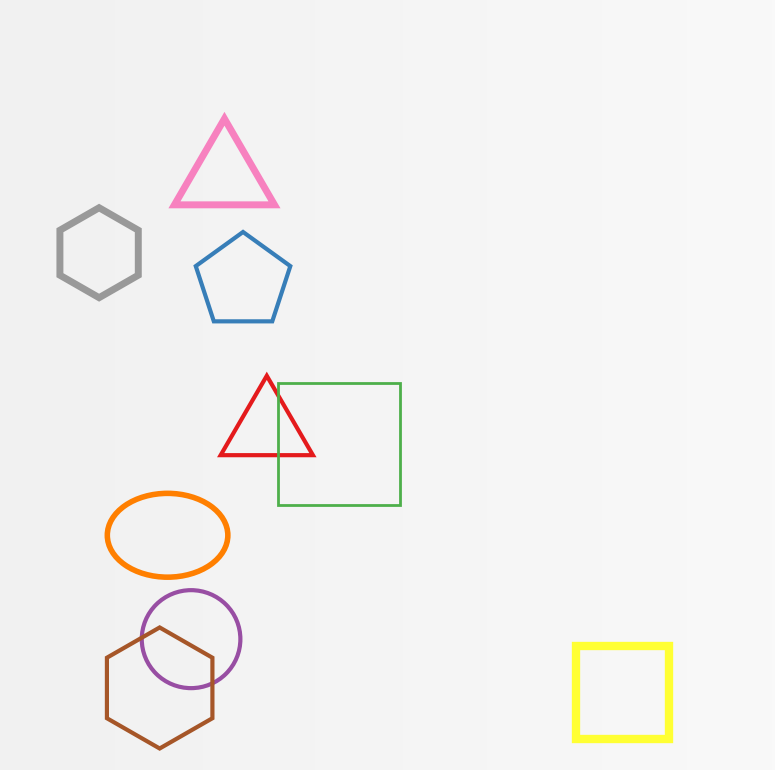[{"shape": "triangle", "thickness": 1.5, "radius": 0.34, "center": [0.344, 0.443]}, {"shape": "pentagon", "thickness": 1.5, "radius": 0.32, "center": [0.314, 0.635]}, {"shape": "square", "thickness": 1, "radius": 0.4, "center": [0.437, 0.424]}, {"shape": "circle", "thickness": 1.5, "radius": 0.32, "center": [0.247, 0.17]}, {"shape": "oval", "thickness": 2, "radius": 0.39, "center": [0.216, 0.305]}, {"shape": "square", "thickness": 3, "radius": 0.3, "center": [0.803, 0.101]}, {"shape": "hexagon", "thickness": 1.5, "radius": 0.39, "center": [0.206, 0.107]}, {"shape": "triangle", "thickness": 2.5, "radius": 0.37, "center": [0.29, 0.771]}, {"shape": "hexagon", "thickness": 2.5, "radius": 0.29, "center": [0.128, 0.672]}]